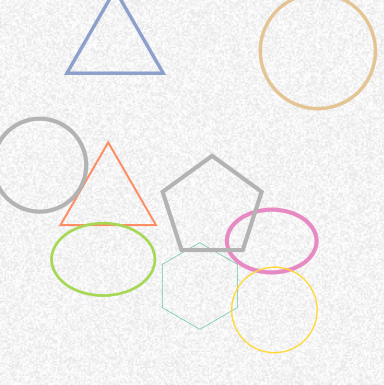[{"shape": "hexagon", "thickness": 0.5, "radius": 0.56, "center": [0.519, 0.257]}, {"shape": "triangle", "thickness": 1.5, "radius": 0.72, "center": [0.281, 0.487]}, {"shape": "triangle", "thickness": 2.5, "radius": 0.72, "center": [0.299, 0.882]}, {"shape": "oval", "thickness": 3, "radius": 0.58, "center": [0.706, 0.374]}, {"shape": "oval", "thickness": 2, "radius": 0.67, "center": [0.268, 0.326]}, {"shape": "circle", "thickness": 1, "radius": 0.55, "center": [0.713, 0.195]}, {"shape": "circle", "thickness": 2.5, "radius": 0.75, "center": [0.826, 0.867]}, {"shape": "circle", "thickness": 3, "radius": 0.6, "center": [0.103, 0.571]}, {"shape": "pentagon", "thickness": 3, "radius": 0.68, "center": [0.551, 0.46]}]